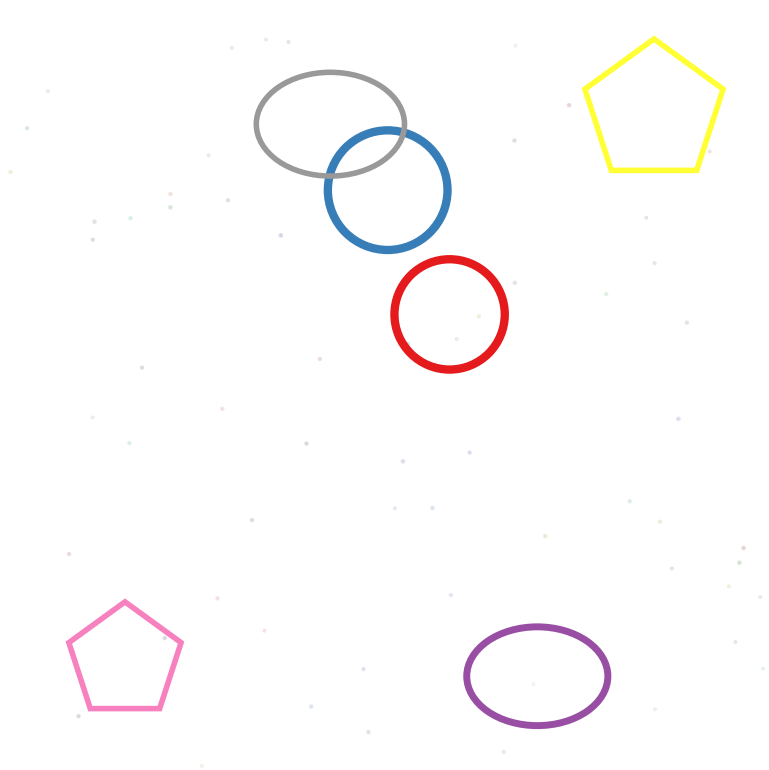[{"shape": "circle", "thickness": 3, "radius": 0.36, "center": [0.584, 0.592]}, {"shape": "circle", "thickness": 3, "radius": 0.39, "center": [0.503, 0.753]}, {"shape": "oval", "thickness": 2.5, "radius": 0.46, "center": [0.698, 0.122]}, {"shape": "pentagon", "thickness": 2, "radius": 0.47, "center": [0.849, 0.855]}, {"shape": "pentagon", "thickness": 2, "radius": 0.38, "center": [0.162, 0.142]}, {"shape": "oval", "thickness": 2, "radius": 0.48, "center": [0.429, 0.839]}]